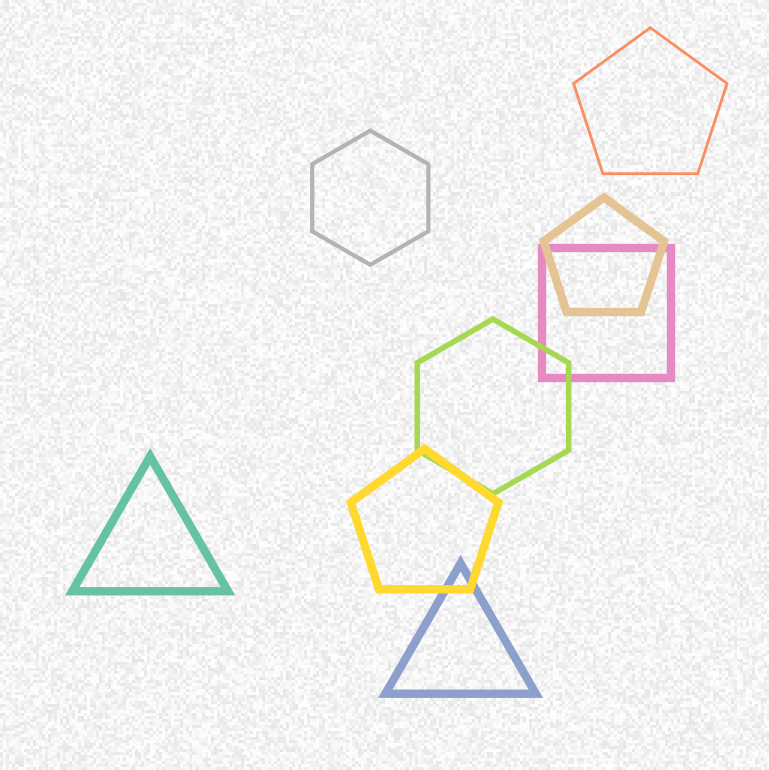[{"shape": "triangle", "thickness": 3, "radius": 0.58, "center": [0.195, 0.291]}, {"shape": "pentagon", "thickness": 1, "radius": 0.52, "center": [0.845, 0.859]}, {"shape": "triangle", "thickness": 3, "radius": 0.56, "center": [0.598, 0.155]}, {"shape": "square", "thickness": 3, "radius": 0.42, "center": [0.788, 0.594]}, {"shape": "hexagon", "thickness": 2, "radius": 0.57, "center": [0.64, 0.472]}, {"shape": "pentagon", "thickness": 3, "radius": 0.5, "center": [0.551, 0.316]}, {"shape": "pentagon", "thickness": 3, "radius": 0.41, "center": [0.784, 0.661]}, {"shape": "hexagon", "thickness": 1.5, "radius": 0.44, "center": [0.481, 0.743]}]